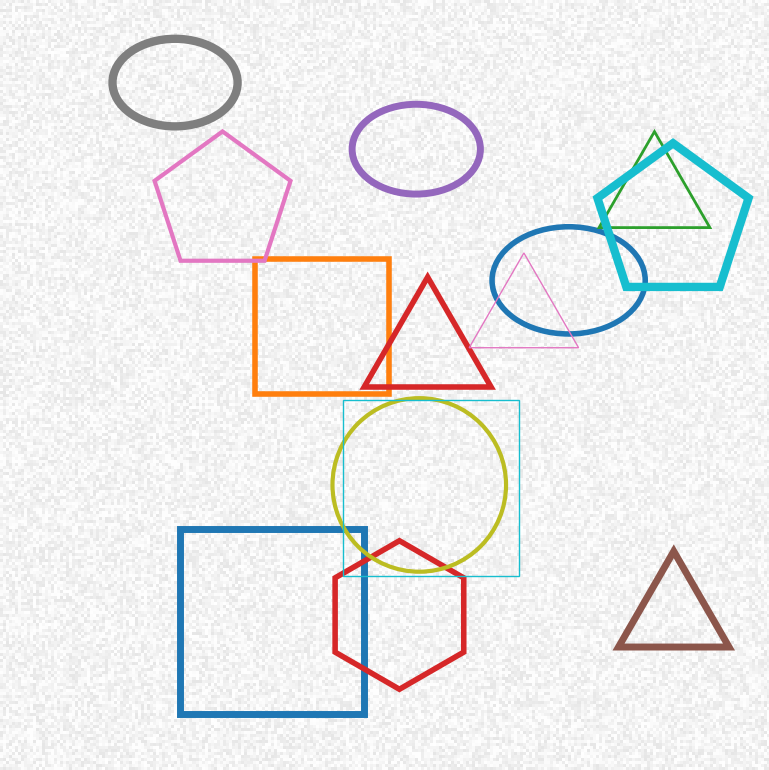[{"shape": "square", "thickness": 2.5, "radius": 0.6, "center": [0.353, 0.193]}, {"shape": "oval", "thickness": 2, "radius": 0.5, "center": [0.738, 0.636]}, {"shape": "square", "thickness": 2, "radius": 0.44, "center": [0.418, 0.576]}, {"shape": "triangle", "thickness": 1, "radius": 0.42, "center": [0.85, 0.746]}, {"shape": "triangle", "thickness": 2, "radius": 0.48, "center": [0.555, 0.545]}, {"shape": "hexagon", "thickness": 2, "radius": 0.48, "center": [0.519, 0.201]}, {"shape": "oval", "thickness": 2.5, "radius": 0.42, "center": [0.541, 0.806]}, {"shape": "triangle", "thickness": 2.5, "radius": 0.41, "center": [0.875, 0.201]}, {"shape": "pentagon", "thickness": 1.5, "radius": 0.46, "center": [0.289, 0.736]}, {"shape": "triangle", "thickness": 0.5, "radius": 0.41, "center": [0.68, 0.589]}, {"shape": "oval", "thickness": 3, "radius": 0.41, "center": [0.227, 0.893]}, {"shape": "circle", "thickness": 1.5, "radius": 0.56, "center": [0.545, 0.37]}, {"shape": "square", "thickness": 0.5, "radius": 0.57, "center": [0.56, 0.366]}, {"shape": "pentagon", "thickness": 3, "radius": 0.52, "center": [0.874, 0.711]}]